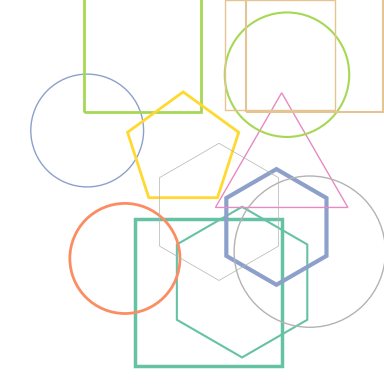[{"shape": "hexagon", "thickness": 1.5, "radius": 0.98, "center": [0.629, 0.267]}, {"shape": "square", "thickness": 2.5, "radius": 0.95, "center": [0.542, 0.241]}, {"shape": "circle", "thickness": 2, "radius": 0.71, "center": [0.324, 0.329]}, {"shape": "hexagon", "thickness": 3, "radius": 0.75, "center": [0.718, 0.411]}, {"shape": "circle", "thickness": 1, "radius": 0.73, "center": [0.226, 0.661]}, {"shape": "triangle", "thickness": 1, "radius": 0.99, "center": [0.732, 0.56]}, {"shape": "square", "thickness": 2, "radius": 0.76, "center": [0.37, 0.862]}, {"shape": "circle", "thickness": 1.5, "radius": 0.81, "center": [0.745, 0.806]}, {"shape": "pentagon", "thickness": 2, "radius": 0.76, "center": [0.476, 0.609]}, {"shape": "square", "thickness": 1, "radius": 0.71, "center": [0.728, 0.857]}, {"shape": "square", "thickness": 1.5, "radius": 0.89, "center": [0.817, 0.887]}, {"shape": "circle", "thickness": 1, "radius": 0.98, "center": [0.805, 0.346]}, {"shape": "hexagon", "thickness": 0.5, "radius": 0.89, "center": [0.569, 0.45]}]